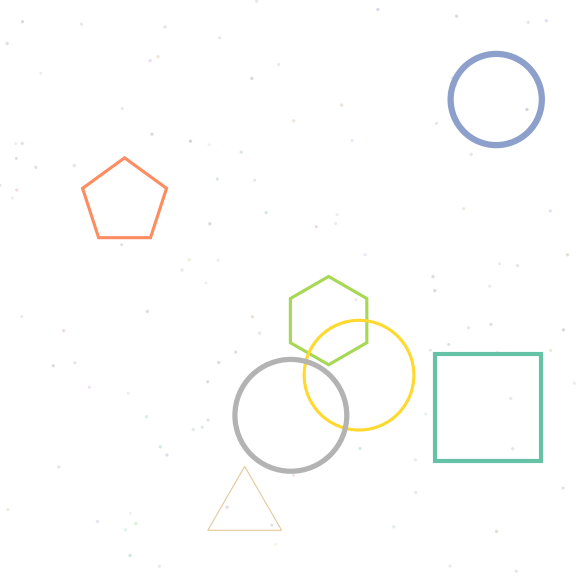[{"shape": "square", "thickness": 2, "radius": 0.46, "center": [0.845, 0.293]}, {"shape": "pentagon", "thickness": 1.5, "radius": 0.38, "center": [0.216, 0.649]}, {"shape": "circle", "thickness": 3, "radius": 0.39, "center": [0.859, 0.827]}, {"shape": "hexagon", "thickness": 1.5, "radius": 0.38, "center": [0.569, 0.444]}, {"shape": "circle", "thickness": 1.5, "radius": 0.48, "center": [0.622, 0.35]}, {"shape": "triangle", "thickness": 0.5, "radius": 0.37, "center": [0.424, 0.118]}, {"shape": "circle", "thickness": 2.5, "radius": 0.48, "center": [0.504, 0.28]}]